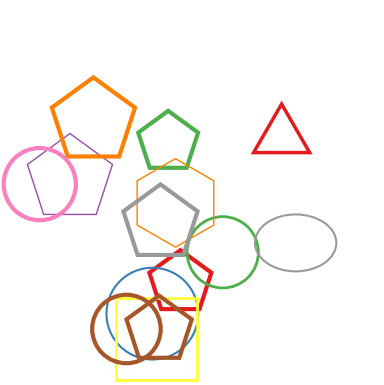[{"shape": "triangle", "thickness": 2.5, "radius": 0.42, "center": [0.731, 0.646]}, {"shape": "pentagon", "thickness": 3, "radius": 0.42, "center": [0.468, 0.266]}, {"shape": "circle", "thickness": 1.5, "radius": 0.6, "center": [0.396, 0.185]}, {"shape": "pentagon", "thickness": 3, "radius": 0.41, "center": [0.437, 0.63]}, {"shape": "circle", "thickness": 2, "radius": 0.46, "center": [0.579, 0.345]}, {"shape": "pentagon", "thickness": 1, "radius": 0.58, "center": [0.182, 0.537]}, {"shape": "hexagon", "thickness": 1, "radius": 0.57, "center": [0.456, 0.473]}, {"shape": "pentagon", "thickness": 3, "radius": 0.57, "center": [0.243, 0.685]}, {"shape": "square", "thickness": 2, "radius": 0.53, "center": [0.406, 0.119]}, {"shape": "circle", "thickness": 3, "radius": 0.44, "center": [0.328, 0.145]}, {"shape": "pentagon", "thickness": 3, "radius": 0.45, "center": [0.413, 0.143]}, {"shape": "circle", "thickness": 3, "radius": 0.47, "center": [0.103, 0.522]}, {"shape": "oval", "thickness": 1.5, "radius": 0.53, "center": [0.768, 0.369]}, {"shape": "pentagon", "thickness": 3, "radius": 0.51, "center": [0.417, 0.42]}]